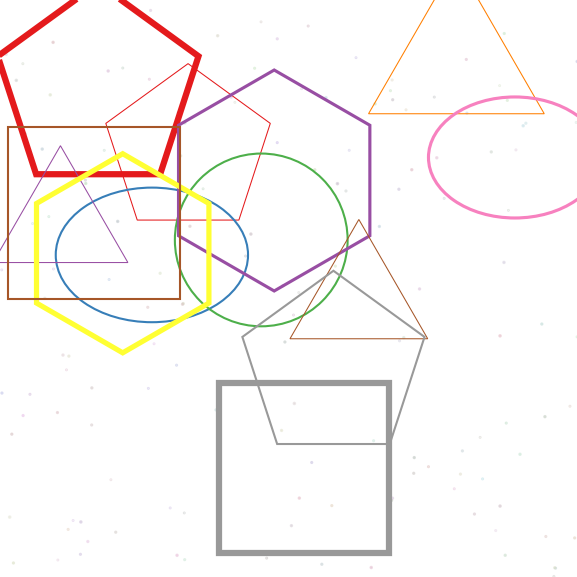[{"shape": "pentagon", "thickness": 3, "radius": 0.91, "center": [0.17, 0.845]}, {"shape": "pentagon", "thickness": 0.5, "radius": 0.75, "center": [0.326, 0.739]}, {"shape": "oval", "thickness": 1, "radius": 0.83, "center": [0.263, 0.558]}, {"shape": "circle", "thickness": 1, "radius": 0.75, "center": [0.452, 0.584]}, {"shape": "triangle", "thickness": 0.5, "radius": 0.67, "center": [0.105, 0.612]}, {"shape": "hexagon", "thickness": 1.5, "radius": 0.96, "center": [0.475, 0.687]}, {"shape": "triangle", "thickness": 0.5, "radius": 0.88, "center": [0.79, 0.89]}, {"shape": "hexagon", "thickness": 2.5, "radius": 0.86, "center": [0.212, 0.561]}, {"shape": "triangle", "thickness": 0.5, "radius": 0.69, "center": [0.621, 0.481]}, {"shape": "square", "thickness": 1, "radius": 0.75, "center": [0.163, 0.63]}, {"shape": "oval", "thickness": 1.5, "radius": 0.75, "center": [0.892, 0.726]}, {"shape": "square", "thickness": 3, "radius": 0.74, "center": [0.526, 0.188]}, {"shape": "pentagon", "thickness": 1, "radius": 0.83, "center": [0.577, 0.364]}]